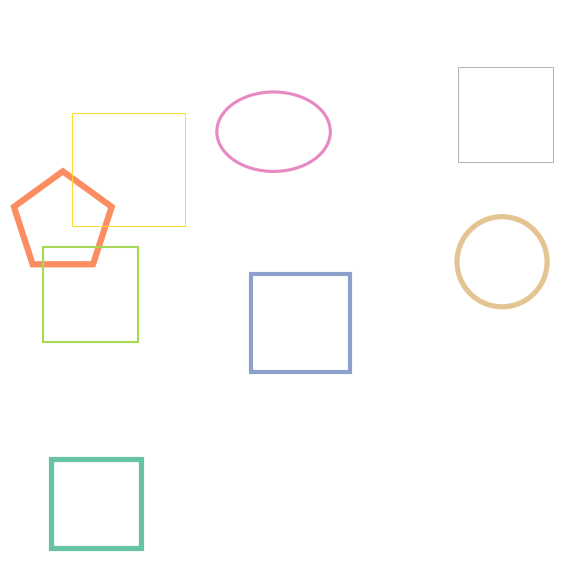[{"shape": "square", "thickness": 2.5, "radius": 0.39, "center": [0.166, 0.128]}, {"shape": "pentagon", "thickness": 3, "radius": 0.44, "center": [0.109, 0.613]}, {"shape": "square", "thickness": 2, "radius": 0.43, "center": [0.52, 0.44]}, {"shape": "oval", "thickness": 1.5, "radius": 0.49, "center": [0.474, 0.771]}, {"shape": "square", "thickness": 1, "radius": 0.41, "center": [0.157, 0.49]}, {"shape": "square", "thickness": 0.5, "radius": 0.49, "center": [0.223, 0.706]}, {"shape": "circle", "thickness": 2.5, "radius": 0.39, "center": [0.869, 0.546]}, {"shape": "square", "thickness": 0.5, "radius": 0.41, "center": [0.876, 0.801]}]